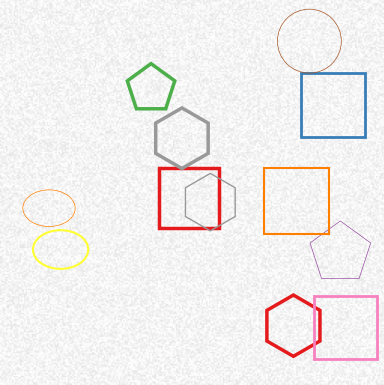[{"shape": "hexagon", "thickness": 2.5, "radius": 0.4, "center": [0.762, 0.154]}, {"shape": "square", "thickness": 2.5, "radius": 0.39, "center": [0.491, 0.485]}, {"shape": "square", "thickness": 2, "radius": 0.42, "center": [0.865, 0.727]}, {"shape": "pentagon", "thickness": 2.5, "radius": 0.32, "center": [0.392, 0.77]}, {"shape": "pentagon", "thickness": 0.5, "radius": 0.41, "center": [0.884, 0.343]}, {"shape": "square", "thickness": 1.5, "radius": 0.42, "center": [0.769, 0.478]}, {"shape": "oval", "thickness": 0.5, "radius": 0.34, "center": [0.127, 0.459]}, {"shape": "oval", "thickness": 1.5, "radius": 0.36, "center": [0.157, 0.352]}, {"shape": "circle", "thickness": 0.5, "radius": 0.41, "center": [0.804, 0.893]}, {"shape": "square", "thickness": 2, "radius": 0.41, "center": [0.898, 0.15]}, {"shape": "hexagon", "thickness": 2.5, "radius": 0.39, "center": [0.473, 0.641]}, {"shape": "hexagon", "thickness": 1, "radius": 0.37, "center": [0.546, 0.475]}]